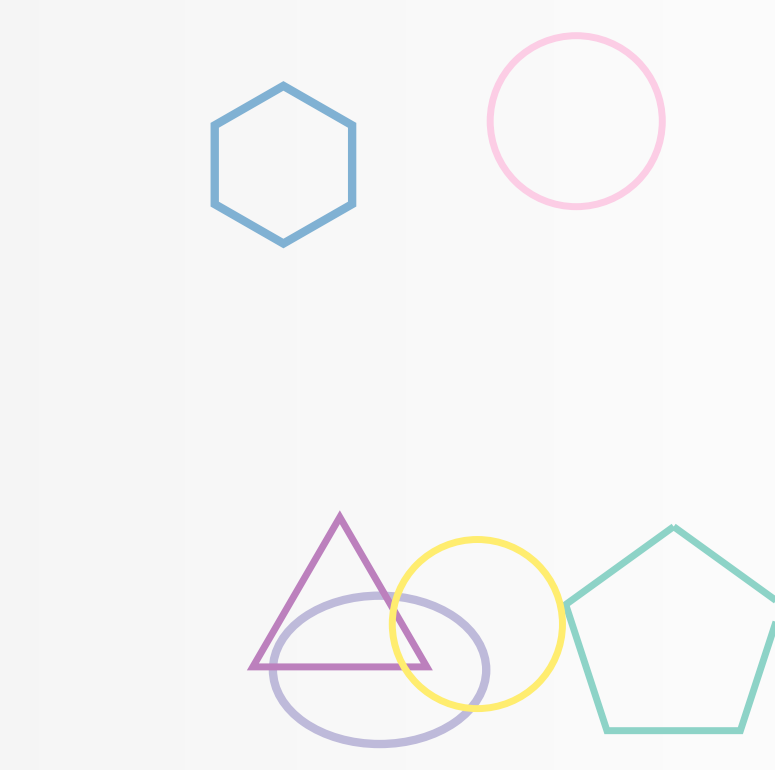[{"shape": "pentagon", "thickness": 2.5, "radius": 0.73, "center": [0.869, 0.17]}, {"shape": "oval", "thickness": 3, "radius": 0.69, "center": [0.49, 0.13]}, {"shape": "hexagon", "thickness": 3, "radius": 0.51, "center": [0.366, 0.786]}, {"shape": "circle", "thickness": 2.5, "radius": 0.56, "center": [0.744, 0.843]}, {"shape": "triangle", "thickness": 2.5, "radius": 0.65, "center": [0.438, 0.199]}, {"shape": "circle", "thickness": 2.5, "radius": 0.55, "center": [0.616, 0.19]}]